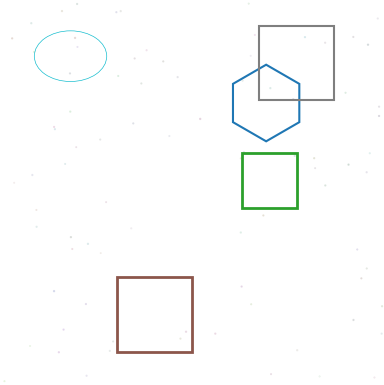[{"shape": "hexagon", "thickness": 1.5, "radius": 0.5, "center": [0.691, 0.732]}, {"shape": "square", "thickness": 2, "radius": 0.36, "center": [0.701, 0.531]}, {"shape": "square", "thickness": 2, "radius": 0.49, "center": [0.401, 0.182]}, {"shape": "square", "thickness": 1.5, "radius": 0.48, "center": [0.77, 0.836]}, {"shape": "oval", "thickness": 0.5, "radius": 0.47, "center": [0.183, 0.854]}]